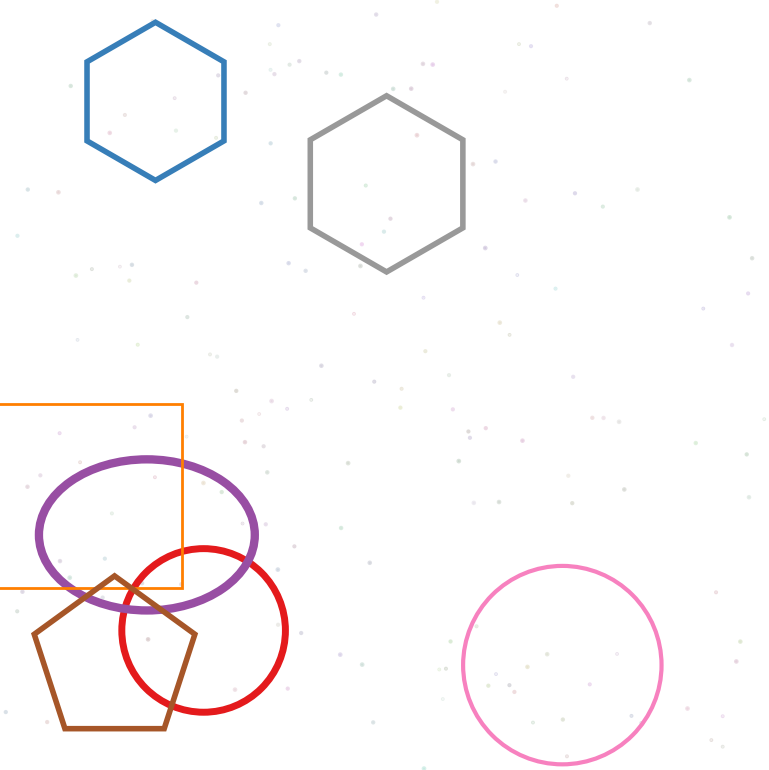[{"shape": "circle", "thickness": 2.5, "radius": 0.53, "center": [0.264, 0.181]}, {"shape": "hexagon", "thickness": 2, "radius": 0.51, "center": [0.202, 0.868]}, {"shape": "oval", "thickness": 3, "radius": 0.7, "center": [0.191, 0.305]}, {"shape": "square", "thickness": 1, "radius": 0.6, "center": [0.117, 0.356]}, {"shape": "pentagon", "thickness": 2, "radius": 0.55, "center": [0.149, 0.142]}, {"shape": "circle", "thickness": 1.5, "radius": 0.64, "center": [0.73, 0.136]}, {"shape": "hexagon", "thickness": 2, "radius": 0.57, "center": [0.502, 0.761]}]